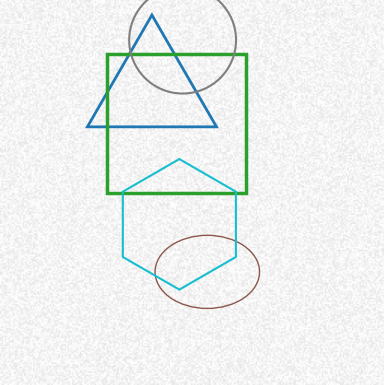[{"shape": "triangle", "thickness": 2, "radius": 0.97, "center": [0.395, 0.767]}, {"shape": "square", "thickness": 2.5, "radius": 0.9, "center": [0.458, 0.678]}, {"shape": "oval", "thickness": 1, "radius": 0.68, "center": [0.538, 0.294]}, {"shape": "circle", "thickness": 1.5, "radius": 0.69, "center": [0.474, 0.896]}, {"shape": "hexagon", "thickness": 1.5, "radius": 0.85, "center": [0.466, 0.417]}]